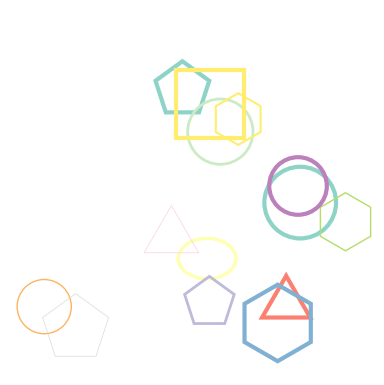[{"shape": "pentagon", "thickness": 3, "radius": 0.37, "center": [0.474, 0.767]}, {"shape": "circle", "thickness": 3, "radius": 0.47, "center": [0.78, 0.474]}, {"shape": "oval", "thickness": 2.5, "radius": 0.37, "center": [0.538, 0.328]}, {"shape": "pentagon", "thickness": 2, "radius": 0.34, "center": [0.544, 0.214]}, {"shape": "triangle", "thickness": 3, "radius": 0.36, "center": [0.743, 0.211]}, {"shape": "hexagon", "thickness": 3, "radius": 0.5, "center": [0.721, 0.161]}, {"shape": "circle", "thickness": 1, "radius": 0.35, "center": [0.115, 0.204]}, {"shape": "hexagon", "thickness": 1, "radius": 0.38, "center": [0.897, 0.424]}, {"shape": "triangle", "thickness": 0.5, "radius": 0.41, "center": [0.445, 0.384]}, {"shape": "pentagon", "thickness": 0.5, "radius": 0.45, "center": [0.196, 0.147]}, {"shape": "circle", "thickness": 3, "radius": 0.37, "center": [0.774, 0.517]}, {"shape": "circle", "thickness": 2, "radius": 0.42, "center": [0.572, 0.658]}, {"shape": "square", "thickness": 3, "radius": 0.44, "center": [0.546, 0.73]}, {"shape": "hexagon", "thickness": 1.5, "radius": 0.34, "center": [0.619, 0.691]}]